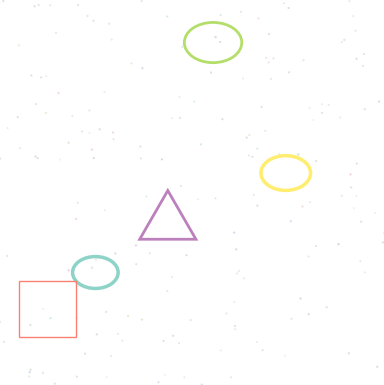[{"shape": "oval", "thickness": 2.5, "radius": 0.3, "center": [0.248, 0.292]}, {"shape": "square", "thickness": 1, "radius": 0.37, "center": [0.124, 0.198]}, {"shape": "oval", "thickness": 2, "radius": 0.37, "center": [0.553, 0.889]}, {"shape": "triangle", "thickness": 2, "radius": 0.42, "center": [0.436, 0.421]}, {"shape": "oval", "thickness": 2.5, "radius": 0.32, "center": [0.742, 0.551]}]